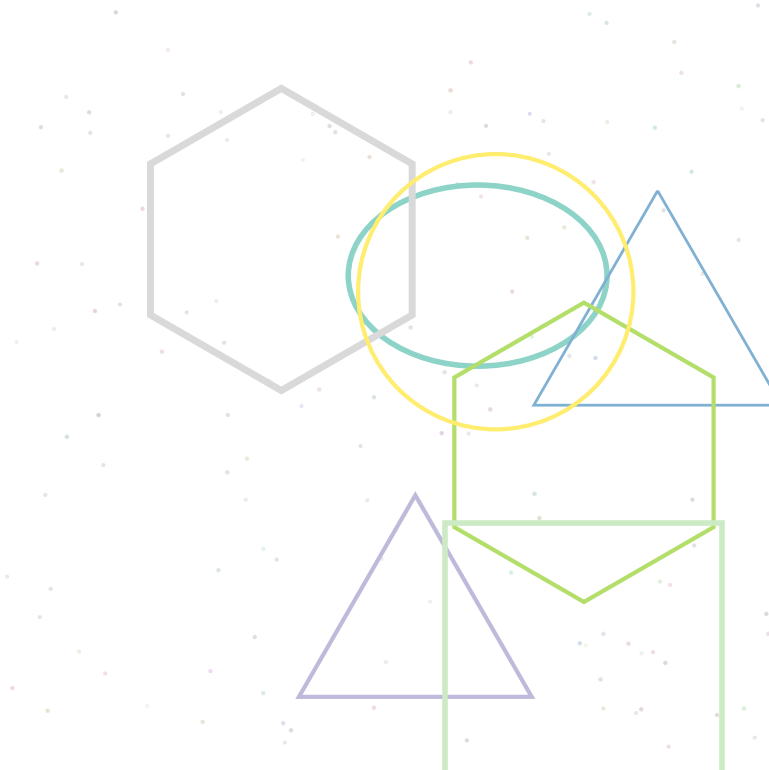[{"shape": "oval", "thickness": 2, "radius": 0.84, "center": [0.62, 0.642]}, {"shape": "triangle", "thickness": 1.5, "radius": 0.87, "center": [0.539, 0.182]}, {"shape": "triangle", "thickness": 1, "radius": 0.93, "center": [0.854, 0.567]}, {"shape": "hexagon", "thickness": 1.5, "radius": 0.97, "center": [0.758, 0.413]}, {"shape": "hexagon", "thickness": 2.5, "radius": 0.98, "center": [0.365, 0.689]}, {"shape": "square", "thickness": 2, "radius": 0.9, "center": [0.758, 0.141]}, {"shape": "circle", "thickness": 1.5, "radius": 0.89, "center": [0.644, 0.621]}]